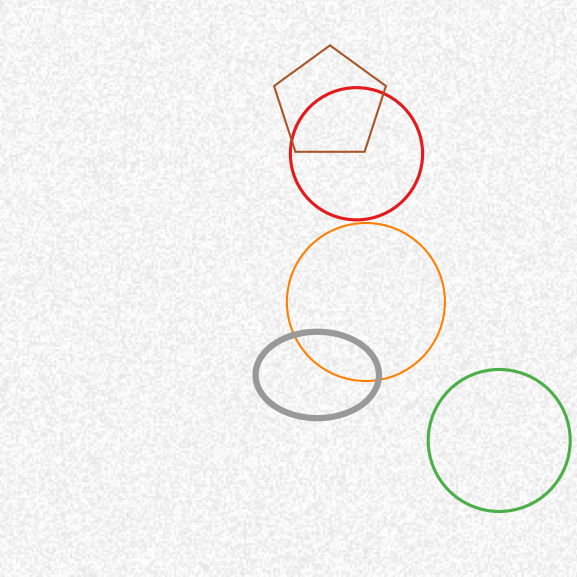[{"shape": "circle", "thickness": 1.5, "radius": 0.57, "center": [0.617, 0.733]}, {"shape": "circle", "thickness": 1.5, "radius": 0.61, "center": [0.864, 0.236]}, {"shape": "circle", "thickness": 1, "radius": 0.68, "center": [0.634, 0.476]}, {"shape": "pentagon", "thickness": 1, "radius": 0.51, "center": [0.571, 0.819]}, {"shape": "oval", "thickness": 3, "radius": 0.53, "center": [0.549, 0.35]}]